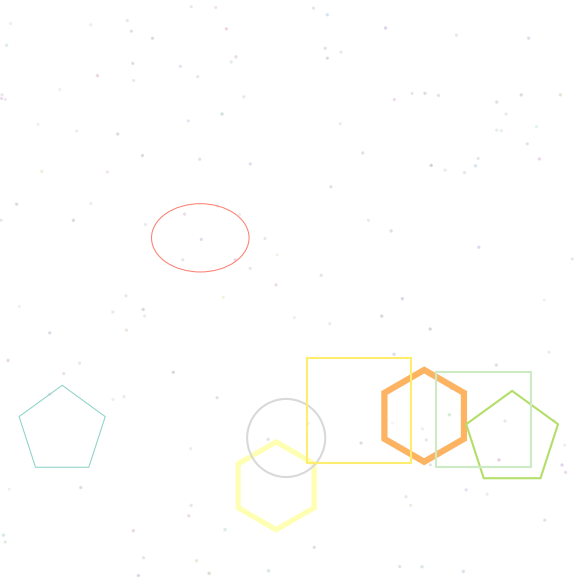[{"shape": "pentagon", "thickness": 0.5, "radius": 0.39, "center": [0.108, 0.253]}, {"shape": "hexagon", "thickness": 2.5, "radius": 0.38, "center": [0.478, 0.158]}, {"shape": "oval", "thickness": 0.5, "radius": 0.42, "center": [0.347, 0.587]}, {"shape": "hexagon", "thickness": 3, "radius": 0.4, "center": [0.734, 0.279]}, {"shape": "pentagon", "thickness": 1, "radius": 0.42, "center": [0.887, 0.239]}, {"shape": "circle", "thickness": 1, "radius": 0.34, "center": [0.496, 0.241]}, {"shape": "square", "thickness": 1, "radius": 0.41, "center": [0.837, 0.272]}, {"shape": "square", "thickness": 1, "radius": 0.45, "center": [0.622, 0.288]}]